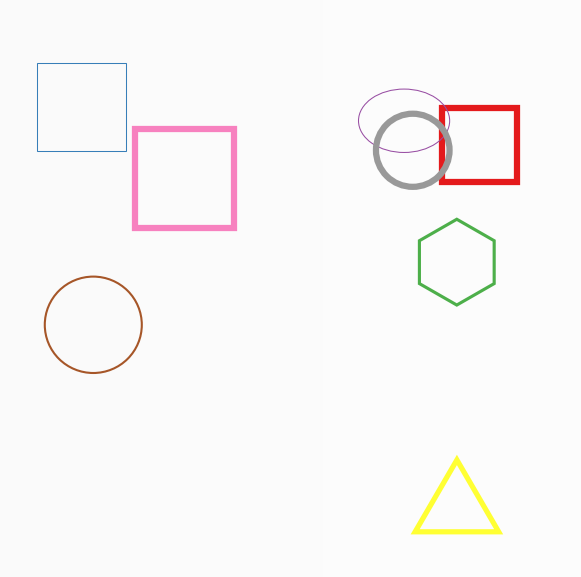[{"shape": "square", "thickness": 3, "radius": 0.32, "center": [0.825, 0.748]}, {"shape": "square", "thickness": 0.5, "radius": 0.38, "center": [0.14, 0.813]}, {"shape": "hexagon", "thickness": 1.5, "radius": 0.37, "center": [0.786, 0.545]}, {"shape": "oval", "thickness": 0.5, "radius": 0.39, "center": [0.695, 0.79]}, {"shape": "triangle", "thickness": 2.5, "radius": 0.41, "center": [0.786, 0.12]}, {"shape": "circle", "thickness": 1, "radius": 0.42, "center": [0.161, 0.437]}, {"shape": "square", "thickness": 3, "radius": 0.43, "center": [0.318, 0.689]}, {"shape": "circle", "thickness": 3, "radius": 0.32, "center": [0.71, 0.739]}]